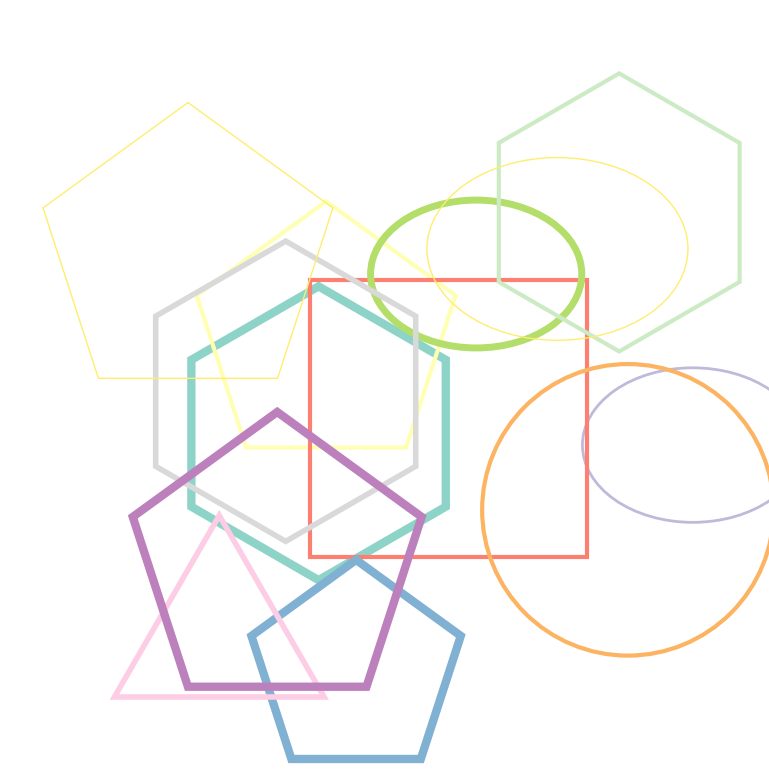[{"shape": "hexagon", "thickness": 3, "radius": 0.95, "center": [0.414, 0.437]}, {"shape": "pentagon", "thickness": 1.5, "radius": 0.88, "center": [0.424, 0.562]}, {"shape": "oval", "thickness": 1, "radius": 0.72, "center": [0.9, 0.422]}, {"shape": "square", "thickness": 1.5, "radius": 0.9, "center": [0.583, 0.456]}, {"shape": "pentagon", "thickness": 3, "radius": 0.71, "center": [0.462, 0.13]}, {"shape": "circle", "thickness": 1.5, "radius": 0.95, "center": [0.815, 0.338]}, {"shape": "oval", "thickness": 2.5, "radius": 0.69, "center": [0.618, 0.644]}, {"shape": "triangle", "thickness": 2, "radius": 0.79, "center": [0.285, 0.173]}, {"shape": "hexagon", "thickness": 2, "radius": 0.97, "center": [0.371, 0.492]}, {"shape": "pentagon", "thickness": 3, "radius": 0.99, "center": [0.36, 0.268]}, {"shape": "hexagon", "thickness": 1.5, "radius": 0.9, "center": [0.804, 0.724]}, {"shape": "pentagon", "thickness": 0.5, "radius": 0.99, "center": [0.244, 0.669]}, {"shape": "oval", "thickness": 0.5, "radius": 0.85, "center": [0.724, 0.677]}]